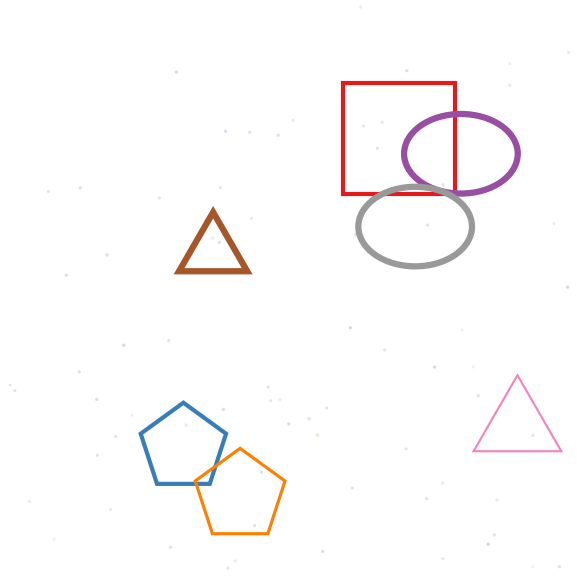[{"shape": "square", "thickness": 2, "radius": 0.48, "center": [0.691, 0.759]}, {"shape": "pentagon", "thickness": 2, "radius": 0.39, "center": [0.318, 0.224]}, {"shape": "oval", "thickness": 3, "radius": 0.49, "center": [0.798, 0.733]}, {"shape": "pentagon", "thickness": 1.5, "radius": 0.41, "center": [0.416, 0.141]}, {"shape": "triangle", "thickness": 3, "radius": 0.34, "center": [0.369, 0.564]}, {"shape": "triangle", "thickness": 1, "radius": 0.44, "center": [0.896, 0.262]}, {"shape": "oval", "thickness": 3, "radius": 0.49, "center": [0.719, 0.607]}]